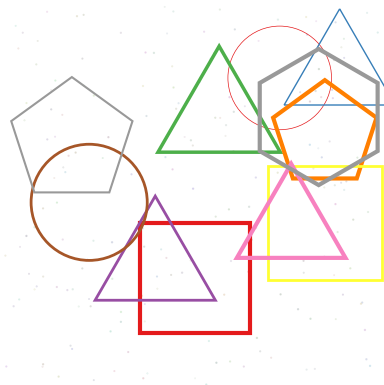[{"shape": "circle", "thickness": 0.5, "radius": 0.67, "center": [0.727, 0.798]}, {"shape": "square", "thickness": 3, "radius": 0.71, "center": [0.507, 0.278]}, {"shape": "triangle", "thickness": 1, "radius": 0.83, "center": [0.882, 0.811]}, {"shape": "triangle", "thickness": 2.5, "radius": 0.92, "center": [0.569, 0.696]}, {"shape": "triangle", "thickness": 2, "radius": 0.9, "center": [0.403, 0.31]}, {"shape": "pentagon", "thickness": 3, "radius": 0.71, "center": [0.844, 0.651]}, {"shape": "square", "thickness": 2, "radius": 0.74, "center": [0.844, 0.422]}, {"shape": "circle", "thickness": 2, "radius": 0.75, "center": [0.232, 0.474]}, {"shape": "triangle", "thickness": 3, "radius": 0.81, "center": [0.756, 0.412]}, {"shape": "pentagon", "thickness": 1.5, "radius": 0.83, "center": [0.187, 0.634]}, {"shape": "hexagon", "thickness": 3, "radius": 0.88, "center": [0.828, 0.696]}]